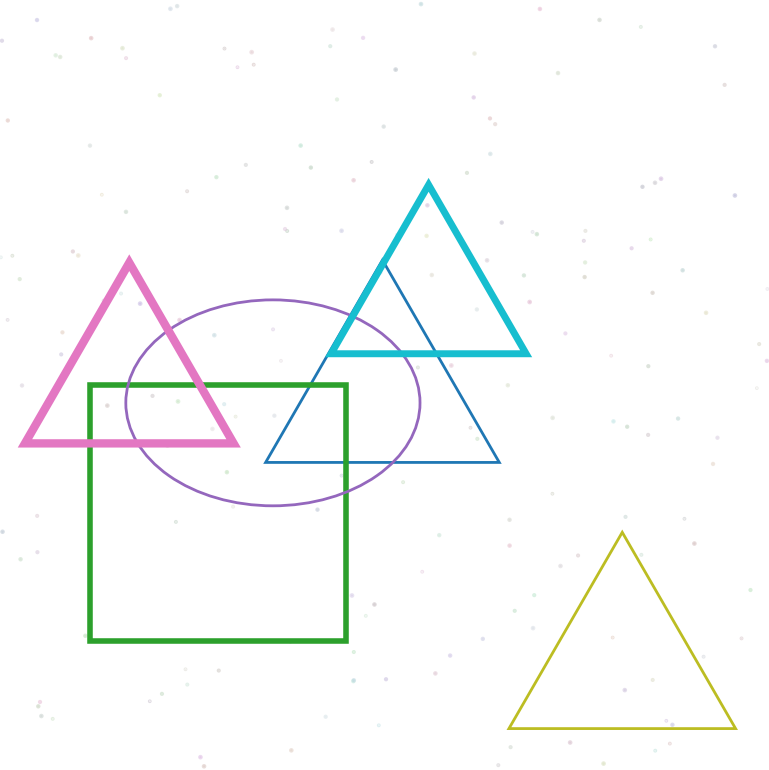[{"shape": "triangle", "thickness": 1, "radius": 0.88, "center": [0.497, 0.487]}, {"shape": "square", "thickness": 2, "radius": 0.83, "center": [0.283, 0.334]}, {"shape": "oval", "thickness": 1, "radius": 0.96, "center": [0.354, 0.477]}, {"shape": "triangle", "thickness": 3, "radius": 0.78, "center": [0.168, 0.502]}, {"shape": "triangle", "thickness": 1, "radius": 0.85, "center": [0.808, 0.139]}, {"shape": "triangle", "thickness": 2.5, "radius": 0.73, "center": [0.557, 0.614]}]